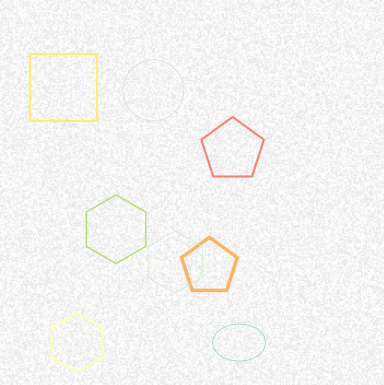[{"shape": "oval", "thickness": 0.5, "radius": 0.34, "center": [0.621, 0.11]}, {"shape": "hexagon", "thickness": 1.5, "radius": 0.38, "center": [0.2, 0.11]}, {"shape": "pentagon", "thickness": 1.5, "radius": 0.43, "center": [0.604, 0.611]}, {"shape": "pentagon", "thickness": 2.5, "radius": 0.38, "center": [0.544, 0.307]}, {"shape": "hexagon", "thickness": 1, "radius": 0.45, "center": [0.302, 0.405]}, {"shape": "circle", "thickness": 0.5, "radius": 0.4, "center": [0.398, 0.765]}, {"shape": "hexagon", "thickness": 0.5, "radius": 0.41, "center": [0.455, 0.319]}, {"shape": "square", "thickness": 1.5, "radius": 0.44, "center": [0.165, 0.774]}]